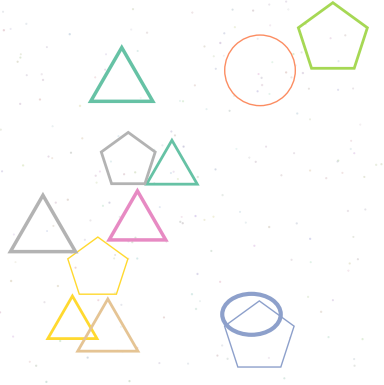[{"shape": "triangle", "thickness": 2.5, "radius": 0.47, "center": [0.316, 0.783]}, {"shape": "triangle", "thickness": 2, "radius": 0.38, "center": [0.447, 0.56]}, {"shape": "circle", "thickness": 1, "radius": 0.46, "center": [0.675, 0.817]}, {"shape": "oval", "thickness": 3, "radius": 0.38, "center": [0.653, 0.184]}, {"shape": "pentagon", "thickness": 1, "radius": 0.47, "center": [0.674, 0.123]}, {"shape": "triangle", "thickness": 2.5, "radius": 0.42, "center": [0.357, 0.419]}, {"shape": "pentagon", "thickness": 2, "radius": 0.47, "center": [0.865, 0.899]}, {"shape": "triangle", "thickness": 2, "radius": 0.37, "center": [0.188, 0.157]}, {"shape": "pentagon", "thickness": 1, "radius": 0.41, "center": [0.254, 0.302]}, {"shape": "triangle", "thickness": 2, "radius": 0.45, "center": [0.28, 0.133]}, {"shape": "triangle", "thickness": 2.5, "radius": 0.49, "center": [0.112, 0.395]}, {"shape": "pentagon", "thickness": 2, "radius": 0.37, "center": [0.333, 0.582]}]